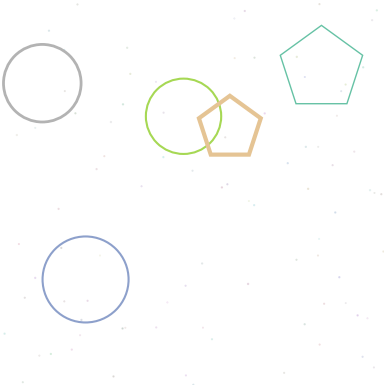[{"shape": "pentagon", "thickness": 1, "radius": 0.56, "center": [0.835, 0.822]}, {"shape": "circle", "thickness": 1.5, "radius": 0.56, "center": [0.222, 0.274]}, {"shape": "circle", "thickness": 1.5, "radius": 0.49, "center": [0.477, 0.698]}, {"shape": "pentagon", "thickness": 3, "radius": 0.42, "center": [0.597, 0.667]}, {"shape": "circle", "thickness": 2, "radius": 0.5, "center": [0.11, 0.784]}]